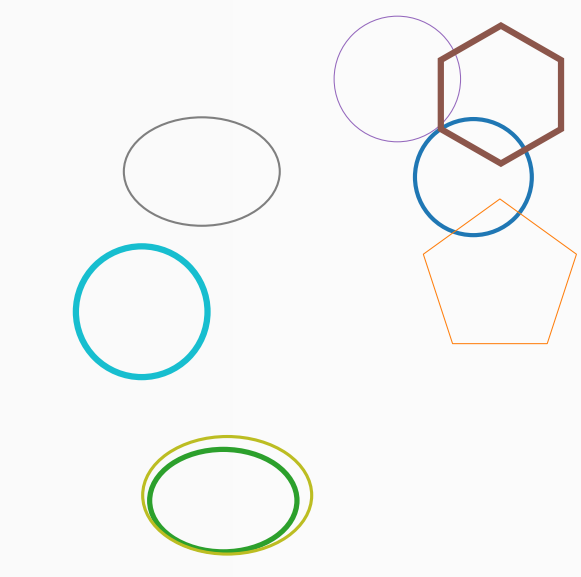[{"shape": "circle", "thickness": 2, "radius": 0.5, "center": [0.814, 0.692]}, {"shape": "pentagon", "thickness": 0.5, "radius": 0.69, "center": [0.86, 0.516]}, {"shape": "oval", "thickness": 2.5, "radius": 0.63, "center": [0.384, 0.132]}, {"shape": "circle", "thickness": 0.5, "radius": 0.54, "center": [0.684, 0.862]}, {"shape": "hexagon", "thickness": 3, "radius": 0.6, "center": [0.862, 0.835]}, {"shape": "oval", "thickness": 1, "radius": 0.67, "center": [0.347, 0.702]}, {"shape": "oval", "thickness": 1.5, "radius": 0.73, "center": [0.391, 0.141]}, {"shape": "circle", "thickness": 3, "radius": 0.57, "center": [0.244, 0.459]}]